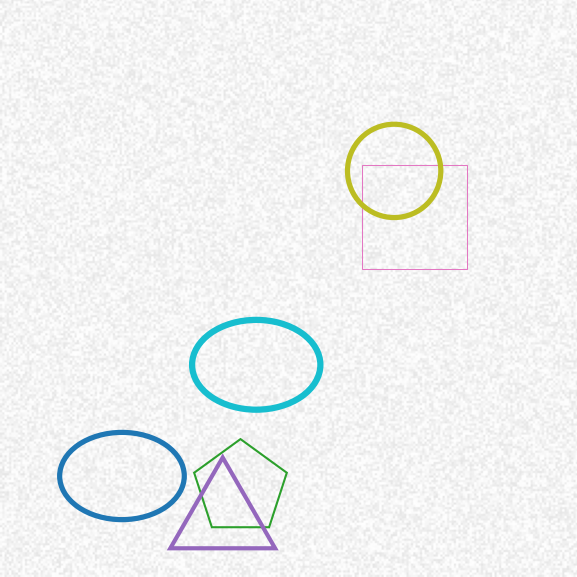[{"shape": "oval", "thickness": 2.5, "radius": 0.54, "center": [0.211, 0.175]}, {"shape": "pentagon", "thickness": 1, "radius": 0.42, "center": [0.416, 0.154]}, {"shape": "triangle", "thickness": 2, "radius": 0.52, "center": [0.386, 0.102]}, {"shape": "square", "thickness": 0.5, "radius": 0.45, "center": [0.718, 0.623]}, {"shape": "circle", "thickness": 2.5, "radius": 0.4, "center": [0.683, 0.703]}, {"shape": "oval", "thickness": 3, "radius": 0.56, "center": [0.444, 0.367]}]